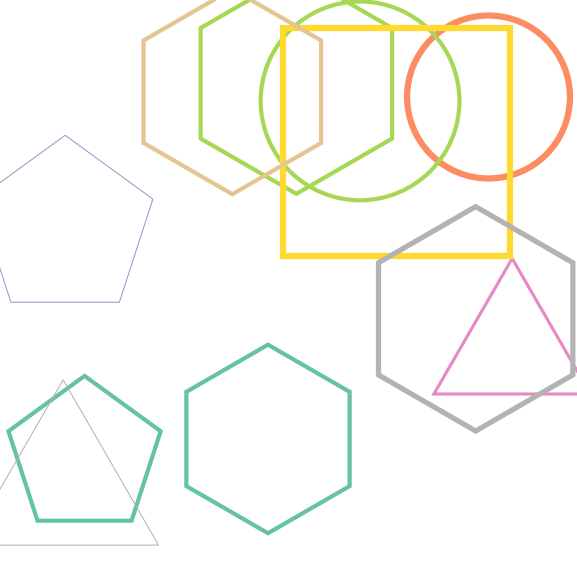[{"shape": "pentagon", "thickness": 2, "radius": 0.69, "center": [0.146, 0.21]}, {"shape": "hexagon", "thickness": 2, "radius": 0.82, "center": [0.464, 0.239]}, {"shape": "circle", "thickness": 3, "radius": 0.71, "center": [0.846, 0.831]}, {"shape": "pentagon", "thickness": 0.5, "radius": 0.8, "center": [0.113, 0.605]}, {"shape": "triangle", "thickness": 1.5, "radius": 0.78, "center": [0.887, 0.395]}, {"shape": "circle", "thickness": 2, "radius": 0.86, "center": [0.623, 0.824]}, {"shape": "hexagon", "thickness": 2, "radius": 0.96, "center": [0.513, 0.855]}, {"shape": "square", "thickness": 3, "radius": 0.99, "center": [0.687, 0.753]}, {"shape": "hexagon", "thickness": 2, "radius": 0.89, "center": [0.402, 0.84]}, {"shape": "hexagon", "thickness": 2.5, "radius": 0.97, "center": [0.824, 0.447]}, {"shape": "triangle", "thickness": 0.5, "radius": 0.95, "center": [0.109, 0.151]}]